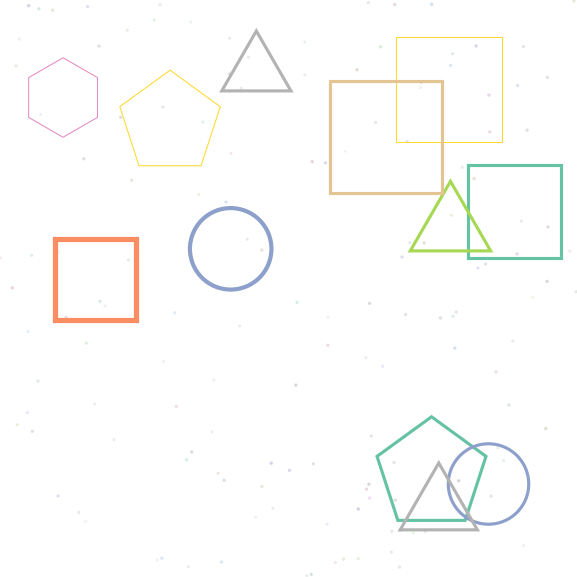[{"shape": "square", "thickness": 1.5, "radius": 0.4, "center": [0.891, 0.633]}, {"shape": "pentagon", "thickness": 1.5, "radius": 0.5, "center": [0.747, 0.178]}, {"shape": "square", "thickness": 2.5, "radius": 0.35, "center": [0.165, 0.515]}, {"shape": "circle", "thickness": 2, "radius": 0.35, "center": [0.399, 0.568]}, {"shape": "circle", "thickness": 1.5, "radius": 0.35, "center": [0.846, 0.161]}, {"shape": "hexagon", "thickness": 0.5, "radius": 0.34, "center": [0.109, 0.83]}, {"shape": "triangle", "thickness": 1.5, "radius": 0.4, "center": [0.78, 0.605]}, {"shape": "square", "thickness": 0.5, "radius": 0.46, "center": [0.778, 0.844]}, {"shape": "pentagon", "thickness": 0.5, "radius": 0.46, "center": [0.294, 0.786]}, {"shape": "square", "thickness": 1.5, "radius": 0.49, "center": [0.669, 0.762]}, {"shape": "triangle", "thickness": 1.5, "radius": 0.39, "center": [0.76, 0.12]}, {"shape": "triangle", "thickness": 1.5, "radius": 0.35, "center": [0.444, 0.876]}]